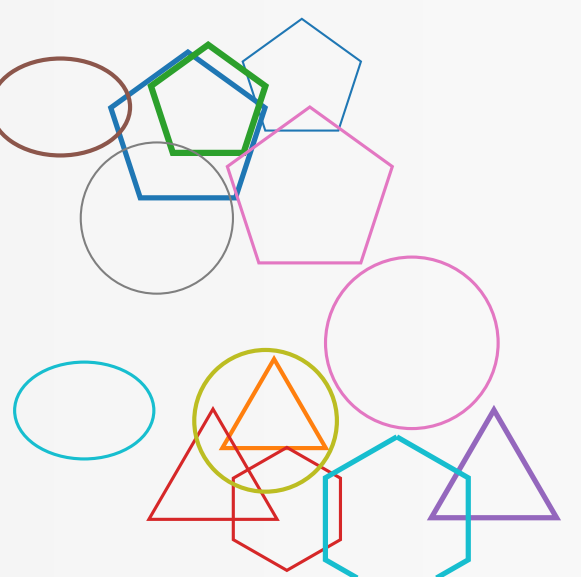[{"shape": "pentagon", "thickness": 2.5, "radius": 0.7, "center": [0.323, 0.769]}, {"shape": "pentagon", "thickness": 1, "radius": 0.53, "center": [0.519, 0.86]}, {"shape": "triangle", "thickness": 2, "radius": 0.51, "center": [0.472, 0.275]}, {"shape": "pentagon", "thickness": 3, "radius": 0.52, "center": [0.358, 0.818]}, {"shape": "hexagon", "thickness": 1.5, "radius": 0.53, "center": [0.494, 0.118]}, {"shape": "triangle", "thickness": 1.5, "radius": 0.64, "center": [0.366, 0.164]}, {"shape": "triangle", "thickness": 2.5, "radius": 0.62, "center": [0.85, 0.165]}, {"shape": "oval", "thickness": 2, "radius": 0.6, "center": [0.104, 0.814]}, {"shape": "pentagon", "thickness": 1.5, "radius": 0.75, "center": [0.533, 0.665]}, {"shape": "circle", "thickness": 1.5, "radius": 0.74, "center": [0.709, 0.405]}, {"shape": "circle", "thickness": 1, "radius": 0.65, "center": [0.27, 0.622]}, {"shape": "circle", "thickness": 2, "radius": 0.61, "center": [0.457, 0.27]}, {"shape": "hexagon", "thickness": 2.5, "radius": 0.71, "center": [0.683, 0.101]}, {"shape": "oval", "thickness": 1.5, "radius": 0.6, "center": [0.145, 0.288]}]